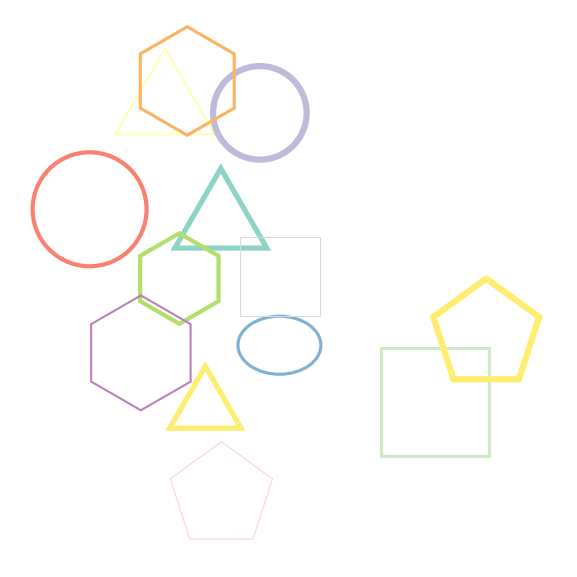[{"shape": "triangle", "thickness": 2.5, "radius": 0.46, "center": [0.382, 0.616]}, {"shape": "triangle", "thickness": 1, "radius": 0.5, "center": [0.286, 0.816]}, {"shape": "circle", "thickness": 3, "radius": 0.41, "center": [0.45, 0.804]}, {"shape": "circle", "thickness": 2, "radius": 0.49, "center": [0.155, 0.637]}, {"shape": "oval", "thickness": 1.5, "radius": 0.36, "center": [0.484, 0.401]}, {"shape": "hexagon", "thickness": 1.5, "radius": 0.47, "center": [0.324, 0.859]}, {"shape": "hexagon", "thickness": 2, "radius": 0.39, "center": [0.311, 0.517]}, {"shape": "pentagon", "thickness": 0.5, "radius": 0.47, "center": [0.383, 0.141]}, {"shape": "square", "thickness": 0.5, "radius": 0.34, "center": [0.485, 0.52]}, {"shape": "hexagon", "thickness": 1, "radius": 0.5, "center": [0.244, 0.388]}, {"shape": "square", "thickness": 1.5, "radius": 0.47, "center": [0.753, 0.303]}, {"shape": "pentagon", "thickness": 3, "radius": 0.48, "center": [0.842, 0.42]}, {"shape": "triangle", "thickness": 2.5, "radius": 0.36, "center": [0.356, 0.293]}]